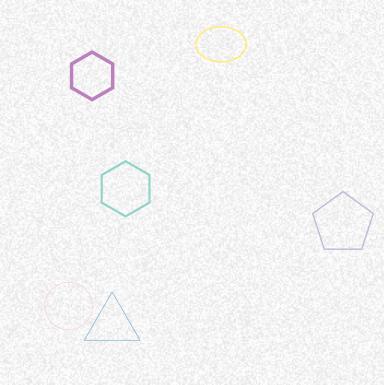[{"shape": "hexagon", "thickness": 1.5, "radius": 0.36, "center": [0.326, 0.51]}, {"shape": "pentagon", "thickness": 1, "radius": 0.41, "center": [0.891, 0.42]}, {"shape": "triangle", "thickness": 0.5, "radius": 0.42, "center": [0.291, 0.158]}, {"shape": "circle", "thickness": 0.5, "radius": 0.31, "center": [0.179, 0.205]}, {"shape": "hexagon", "thickness": 2.5, "radius": 0.31, "center": [0.239, 0.803]}, {"shape": "oval", "thickness": 1, "radius": 0.33, "center": [0.574, 0.885]}]